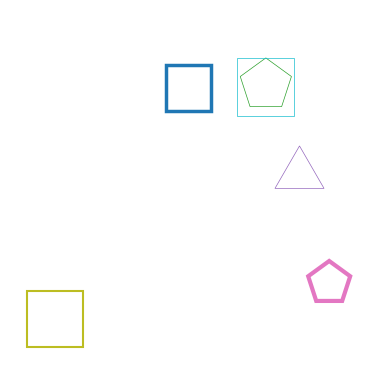[{"shape": "square", "thickness": 2.5, "radius": 0.3, "center": [0.489, 0.772]}, {"shape": "pentagon", "thickness": 0.5, "radius": 0.35, "center": [0.69, 0.78]}, {"shape": "triangle", "thickness": 0.5, "radius": 0.37, "center": [0.778, 0.547]}, {"shape": "pentagon", "thickness": 3, "radius": 0.29, "center": [0.855, 0.265]}, {"shape": "square", "thickness": 1.5, "radius": 0.36, "center": [0.142, 0.17]}, {"shape": "square", "thickness": 0.5, "radius": 0.37, "center": [0.69, 0.773]}]